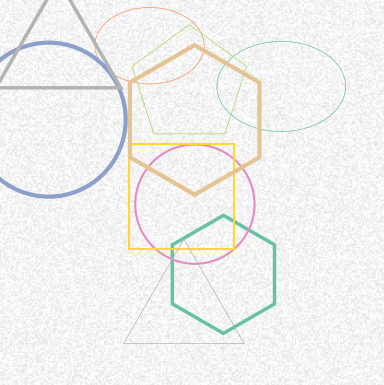[{"shape": "oval", "thickness": 0.5, "radius": 0.84, "center": [0.731, 0.775]}, {"shape": "hexagon", "thickness": 2.5, "radius": 0.77, "center": [0.58, 0.287]}, {"shape": "oval", "thickness": 0.5, "radius": 0.71, "center": [0.388, 0.881]}, {"shape": "circle", "thickness": 3, "radius": 1.0, "center": [0.127, 0.689]}, {"shape": "circle", "thickness": 1.5, "radius": 0.77, "center": [0.506, 0.47]}, {"shape": "pentagon", "thickness": 0.5, "radius": 0.78, "center": [0.492, 0.779]}, {"shape": "square", "thickness": 1.5, "radius": 0.68, "center": [0.471, 0.49]}, {"shape": "hexagon", "thickness": 3, "radius": 0.97, "center": [0.506, 0.689]}, {"shape": "triangle", "thickness": 2.5, "radius": 0.94, "center": [0.152, 0.866]}, {"shape": "triangle", "thickness": 0.5, "radius": 0.9, "center": [0.478, 0.198]}]